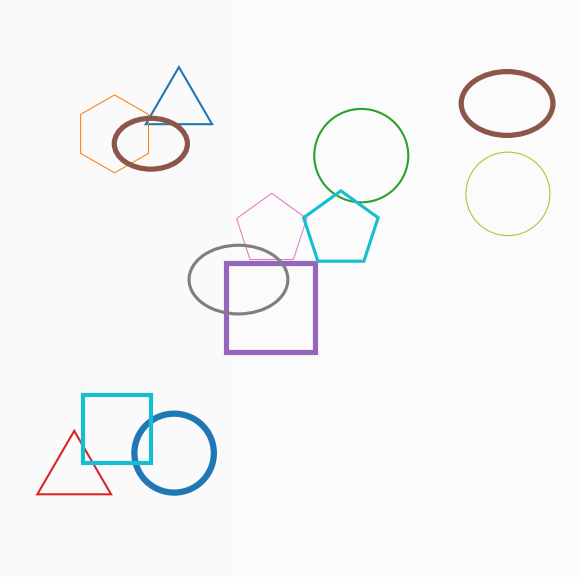[{"shape": "triangle", "thickness": 1, "radius": 0.33, "center": [0.308, 0.817]}, {"shape": "circle", "thickness": 3, "radius": 0.34, "center": [0.3, 0.215]}, {"shape": "hexagon", "thickness": 0.5, "radius": 0.34, "center": [0.197, 0.767]}, {"shape": "circle", "thickness": 1, "radius": 0.4, "center": [0.622, 0.73]}, {"shape": "triangle", "thickness": 1, "radius": 0.37, "center": [0.128, 0.18]}, {"shape": "square", "thickness": 2.5, "radius": 0.38, "center": [0.466, 0.467]}, {"shape": "oval", "thickness": 2.5, "radius": 0.31, "center": [0.26, 0.75]}, {"shape": "oval", "thickness": 2.5, "radius": 0.39, "center": [0.872, 0.82]}, {"shape": "pentagon", "thickness": 0.5, "radius": 0.32, "center": [0.467, 0.601]}, {"shape": "oval", "thickness": 1.5, "radius": 0.42, "center": [0.41, 0.515]}, {"shape": "circle", "thickness": 0.5, "radius": 0.36, "center": [0.874, 0.663]}, {"shape": "pentagon", "thickness": 1.5, "radius": 0.34, "center": [0.586, 0.601]}, {"shape": "square", "thickness": 2, "radius": 0.29, "center": [0.201, 0.256]}]